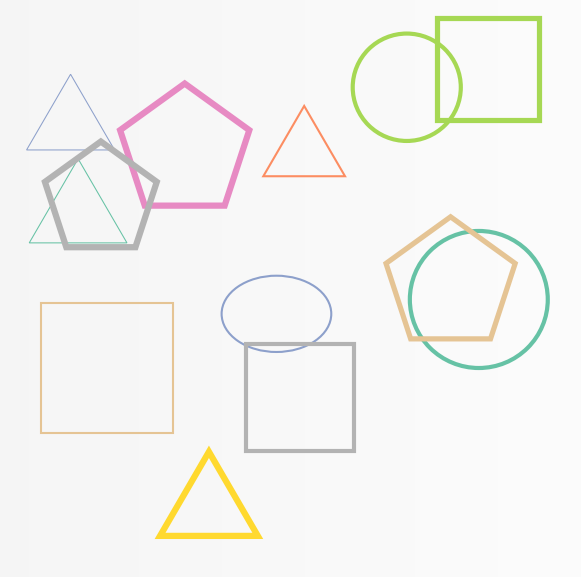[{"shape": "circle", "thickness": 2, "radius": 0.59, "center": [0.824, 0.481]}, {"shape": "triangle", "thickness": 0.5, "radius": 0.49, "center": [0.134, 0.627]}, {"shape": "triangle", "thickness": 1, "radius": 0.41, "center": [0.523, 0.735]}, {"shape": "oval", "thickness": 1, "radius": 0.47, "center": [0.476, 0.456]}, {"shape": "triangle", "thickness": 0.5, "radius": 0.44, "center": [0.121, 0.783]}, {"shape": "pentagon", "thickness": 3, "radius": 0.58, "center": [0.318, 0.738]}, {"shape": "square", "thickness": 2.5, "radius": 0.44, "center": [0.84, 0.879]}, {"shape": "circle", "thickness": 2, "radius": 0.46, "center": [0.7, 0.848]}, {"shape": "triangle", "thickness": 3, "radius": 0.49, "center": [0.359, 0.12]}, {"shape": "square", "thickness": 1, "radius": 0.56, "center": [0.184, 0.362]}, {"shape": "pentagon", "thickness": 2.5, "radius": 0.58, "center": [0.775, 0.507]}, {"shape": "pentagon", "thickness": 3, "radius": 0.51, "center": [0.174, 0.653]}, {"shape": "square", "thickness": 2, "radius": 0.46, "center": [0.516, 0.31]}]